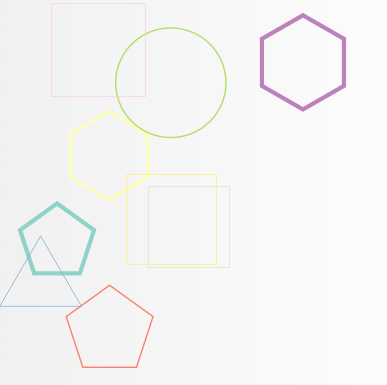[{"shape": "pentagon", "thickness": 3, "radius": 0.5, "center": [0.147, 0.371]}, {"shape": "hexagon", "thickness": 2, "radius": 0.57, "center": [0.282, 0.596]}, {"shape": "pentagon", "thickness": 1, "radius": 0.59, "center": [0.283, 0.141]}, {"shape": "triangle", "thickness": 0.5, "radius": 0.61, "center": [0.105, 0.265]}, {"shape": "circle", "thickness": 1, "radius": 0.71, "center": [0.441, 0.785]}, {"shape": "square", "thickness": 0.5, "radius": 0.61, "center": [0.252, 0.871]}, {"shape": "hexagon", "thickness": 3, "radius": 0.61, "center": [0.782, 0.838]}, {"shape": "square", "thickness": 0.5, "radius": 0.52, "center": [0.486, 0.411]}, {"shape": "square", "thickness": 0.5, "radius": 0.58, "center": [0.441, 0.43]}]